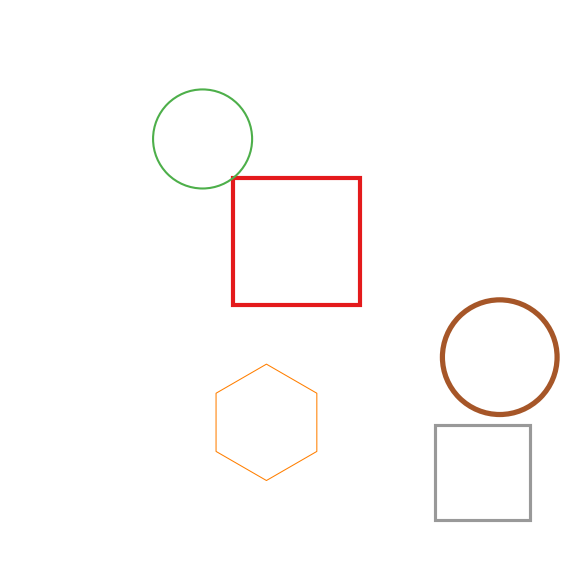[{"shape": "square", "thickness": 2, "radius": 0.55, "center": [0.514, 0.581]}, {"shape": "circle", "thickness": 1, "radius": 0.43, "center": [0.351, 0.759]}, {"shape": "hexagon", "thickness": 0.5, "radius": 0.5, "center": [0.461, 0.268]}, {"shape": "circle", "thickness": 2.5, "radius": 0.5, "center": [0.865, 0.381]}, {"shape": "square", "thickness": 1.5, "radius": 0.41, "center": [0.836, 0.182]}]